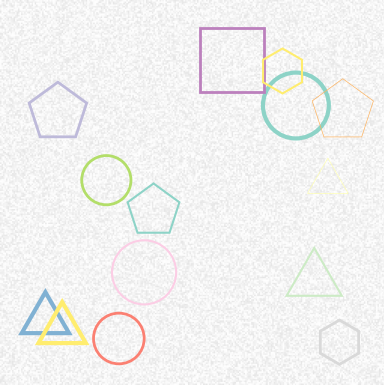[{"shape": "circle", "thickness": 3, "radius": 0.43, "center": [0.769, 0.726]}, {"shape": "pentagon", "thickness": 1.5, "radius": 0.35, "center": [0.399, 0.453]}, {"shape": "triangle", "thickness": 0.5, "radius": 0.3, "center": [0.852, 0.528]}, {"shape": "pentagon", "thickness": 2, "radius": 0.39, "center": [0.15, 0.708]}, {"shape": "circle", "thickness": 2, "radius": 0.33, "center": [0.309, 0.121]}, {"shape": "triangle", "thickness": 3, "radius": 0.35, "center": [0.118, 0.17]}, {"shape": "pentagon", "thickness": 0.5, "radius": 0.42, "center": [0.89, 0.712]}, {"shape": "circle", "thickness": 2, "radius": 0.32, "center": [0.276, 0.532]}, {"shape": "circle", "thickness": 1.5, "radius": 0.42, "center": [0.374, 0.293]}, {"shape": "hexagon", "thickness": 2, "radius": 0.29, "center": [0.882, 0.111]}, {"shape": "square", "thickness": 2, "radius": 0.41, "center": [0.603, 0.844]}, {"shape": "triangle", "thickness": 1.5, "radius": 0.41, "center": [0.816, 0.273]}, {"shape": "triangle", "thickness": 3, "radius": 0.36, "center": [0.162, 0.144]}, {"shape": "hexagon", "thickness": 1.5, "radius": 0.29, "center": [0.734, 0.816]}]